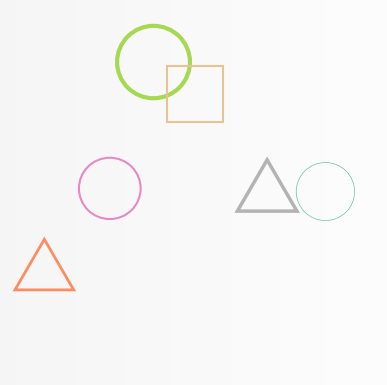[{"shape": "circle", "thickness": 0.5, "radius": 0.38, "center": [0.84, 0.502]}, {"shape": "triangle", "thickness": 2, "radius": 0.44, "center": [0.114, 0.291]}, {"shape": "circle", "thickness": 1.5, "radius": 0.4, "center": [0.283, 0.511]}, {"shape": "circle", "thickness": 3, "radius": 0.47, "center": [0.396, 0.839]}, {"shape": "square", "thickness": 1.5, "radius": 0.36, "center": [0.503, 0.757]}, {"shape": "triangle", "thickness": 2.5, "radius": 0.44, "center": [0.689, 0.496]}]